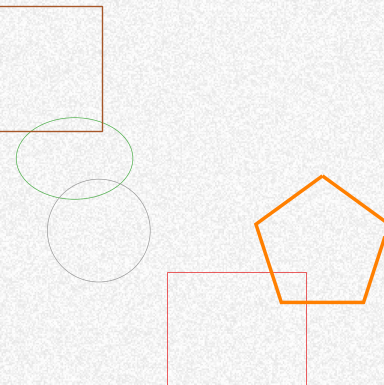[{"shape": "square", "thickness": 0.5, "radius": 0.9, "center": [0.615, 0.113]}, {"shape": "oval", "thickness": 0.5, "radius": 0.76, "center": [0.194, 0.588]}, {"shape": "pentagon", "thickness": 2.5, "radius": 0.91, "center": [0.837, 0.361]}, {"shape": "square", "thickness": 1, "radius": 0.81, "center": [0.103, 0.823]}, {"shape": "circle", "thickness": 0.5, "radius": 0.67, "center": [0.257, 0.401]}]